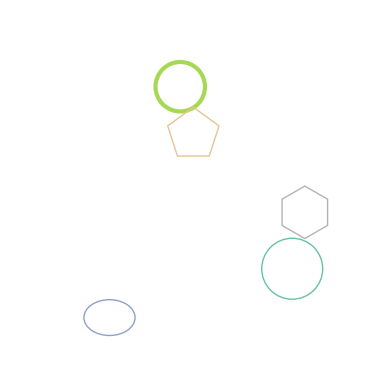[{"shape": "circle", "thickness": 1, "radius": 0.4, "center": [0.759, 0.302]}, {"shape": "oval", "thickness": 1, "radius": 0.33, "center": [0.284, 0.175]}, {"shape": "circle", "thickness": 3, "radius": 0.32, "center": [0.468, 0.775]}, {"shape": "pentagon", "thickness": 1, "radius": 0.35, "center": [0.502, 0.651]}, {"shape": "hexagon", "thickness": 1, "radius": 0.34, "center": [0.792, 0.449]}]